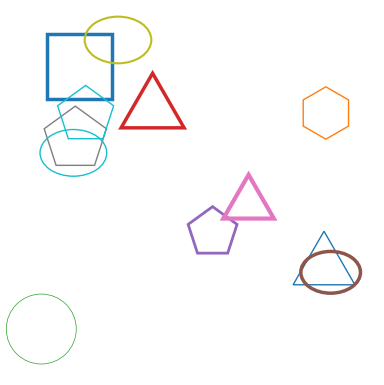[{"shape": "square", "thickness": 2.5, "radius": 0.42, "center": [0.205, 0.827]}, {"shape": "triangle", "thickness": 1, "radius": 0.46, "center": [0.842, 0.307]}, {"shape": "hexagon", "thickness": 1, "radius": 0.34, "center": [0.846, 0.706]}, {"shape": "circle", "thickness": 0.5, "radius": 0.45, "center": [0.107, 0.145]}, {"shape": "triangle", "thickness": 2.5, "radius": 0.47, "center": [0.396, 0.715]}, {"shape": "pentagon", "thickness": 2, "radius": 0.33, "center": [0.552, 0.396]}, {"shape": "oval", "thickness": 2.5, "radius": 0.39, "center": [0.859, 0.293]}, {"shape": "triangle", "thickness": 3, "radius": 0.38, "center": [0.646, 0.47]}, {"shape": "pentagon", "thickness": 1, "radius": 0.43, "center": [0.196, 0.639]}, {"shape": "oval", "thickness": 1.5, "radius": 0.43, "center": [0.307, 0.896]}, {"shape": "oval", "thickness": 1, "radius": 0.43, "center": [0.191, 0.603]}, {"shape": "pentagon", "thickness": 1, "radius": 0.38, "center": [0.222, 0.702]}]